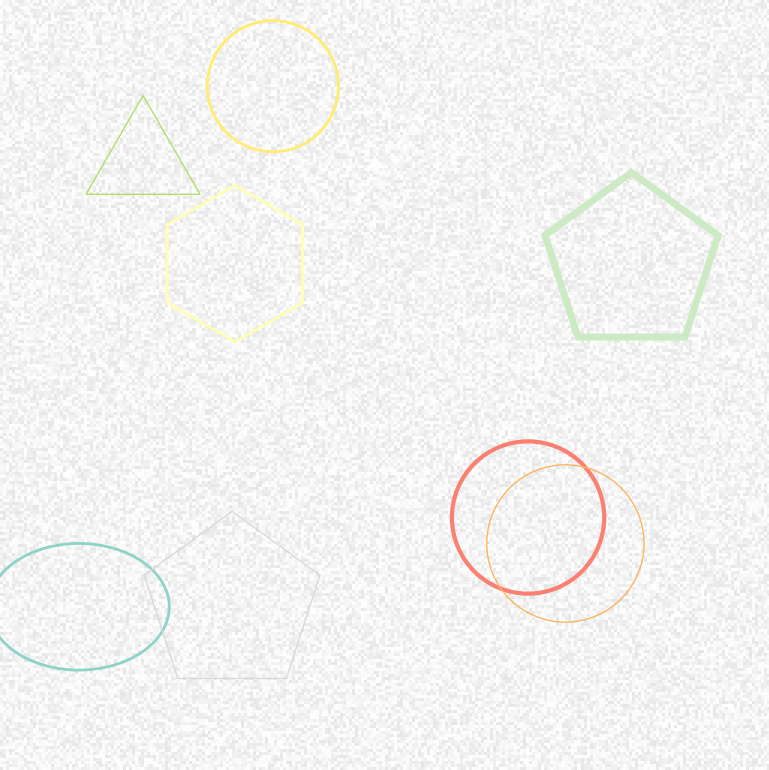[{"shape": "oval", "thickness": 1, "radius": 0.59, "center": [0.102, 0.212]}, {"shape": "hexagon", "thickness": 1, "radius": 0.51, "center": [0.305, 0.658]}, {"shape": "circle", "thickness": 1.5, "radius": 0.49, "center": [0.686, 0.328]}, {"shape": "circle", "thickness": 0.5, "radius": 0.51, "center": [0.734, 0.294]}, {"shape": "triangle", "thickness": 0.5, "radius": 0.43, "center": [0.186, 0.79]}, {"shape": "pentagon", "thickness": 0.5, "radius": 0.6, "center": [0.301, 0.216]}, {"shape": "pentagon", "thickness": 2.5, "radius": 0.59, "center": [0.82, 0.658]}, {"shape": "circle", "thickness": 1, "radius": 0.43, "center": [0.354, 0.888]}]